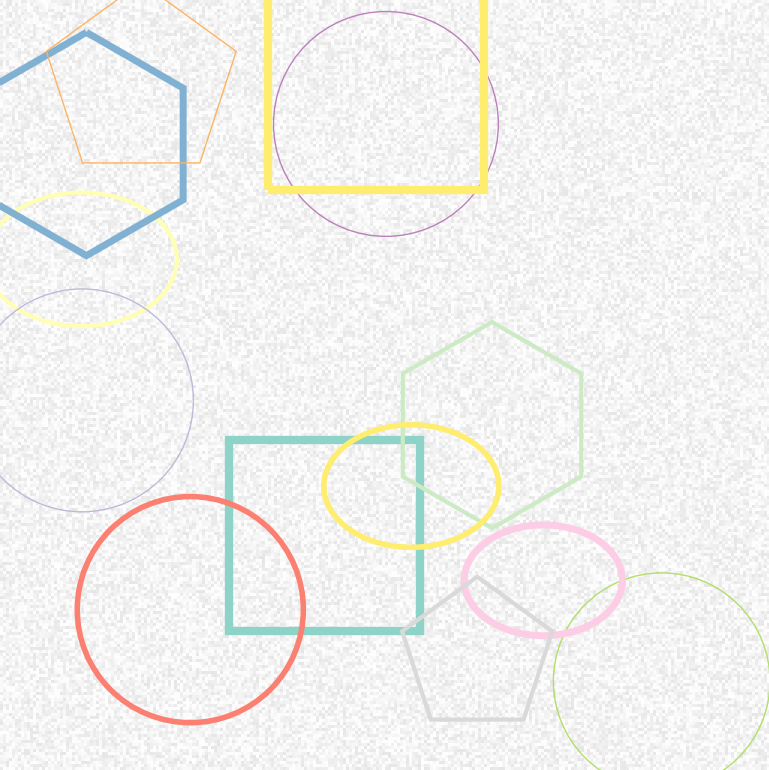[{"shape": "square", "thickness": 3, "radius": 0.62, "center": [0.422, 0.305]}, {"shape": "oval", "thickness": 1.5, "radius": 0.62, "center": [0.106, 0.663]}, {"shape": "circle", "thickness": 0.5, "radius": 0.72, "center": [0.106, 0.48]}, {"shape": "circle", "thickness": 2, "radius": 0.73, "center": [0.247, 0.208]}, {"shape": "hexagon", "thickness": 2.5, "radius": 0.73, "center": [0.112, 0.813]}, {"shape": "pentagon", "thickness": 0.5, "radius": 0.65, "center": [0.183, 0.893]}, {"shape": "circle", "thickness": 0.5, "radius": 0.7, "center": [0.859, 0.115]}, {"shape": "oval", "thickness": 2.5, "radius": 0.51, "center": [0.706, 0.246]}, {"shape": "pentagon", "thickness": 1.5, "radius": 0.51, "center": [0.62, 0.148]}, {"shape": "circle", "thickness": 0.5, "radius": 0.73, "center": [0.501, 0.839]}, {"shape": "hexagon", "thickness": 1.5, "radius": 0.67, "center": [0.639, 0.448]}, {"shape": "oval", "thickness": 2, "radius": 0.57, "center": [0.534, 0.369]}, {"shape": "square", "thickness": 3, "radius": 0.7, "center": [0.489, 0.894]}]